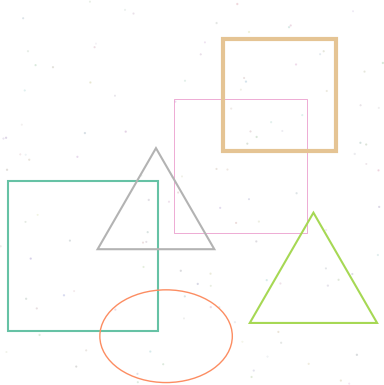[{"shape": "square", "thickness": 1.5, "radius": 0.97, "center": [0.215, 0.335]}, {"shape": "oval", "thickness": 1, "radius": 0.86, "center": [0.431, 0.127]}, {"shape": "square", "thickness": 0.5, "radius": 0.87, "center": [0.625, 0.569]}, {"shape": "triangle", "thickness": 1.5, "radius": 0.95, "center": [0.814, 0.257]}, {"shape": "square", "thickness": 3, "radius": 0.73, "center": [0.726, 0.753]}, {"shape": "triangle", "thickness": 1.5, "radius": 0.87, "center": [0.405, 0.44]}]